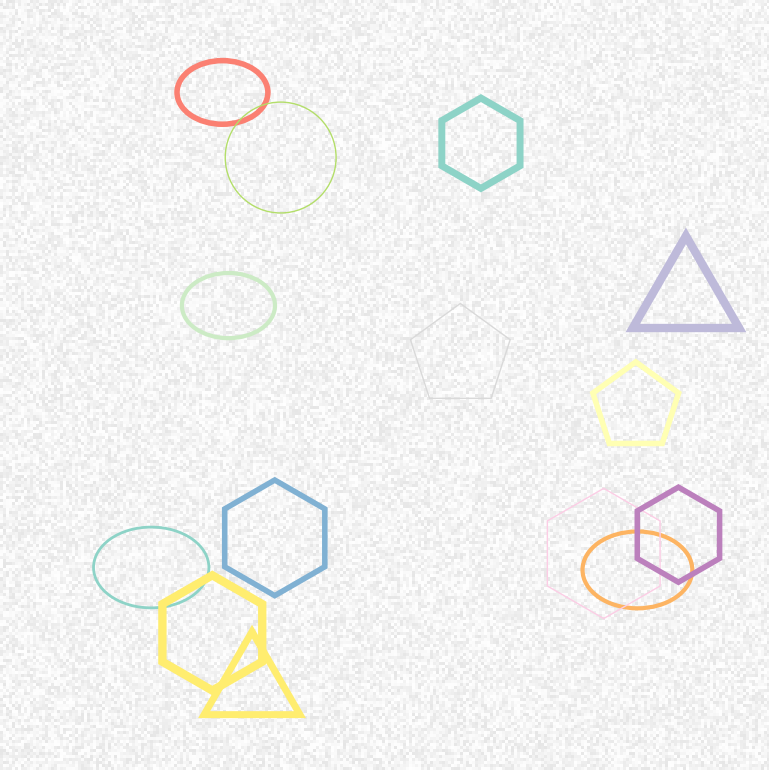[{"shape": "oval", "thickness": 1, "radius": 0.37, "center": [0.196, 0.263]}, {"shape": "hexagon", "thickness": 2.5, "radius": 0.29, "center": [0.625, 0.814]}, {"shape": "pentagon", "thickness": 2, "radius": 0.29, "center": [0.826, 0.471]}, {"shape": "triangle", "thickness": 3, "radius": 0.4, "center": [0.891, 0.614]}, {"shape": "oval", "thickness": 2, "radius": 0.3, "center": [0.289, 0.88]}, {"shape": "hexagon", "thickness": 2, "radius": 0.38, "center": [0.357, 0.302]}, {"shape": "oval", "thickness": 1.5, "radius": 0.36, "center": [0.828, 0.26]}, {"shape": "circle", "thickness": 0.5, "radius": 0.36, "center": [0.365, 0.795]}, {"shape": "hexagon", "thickness": 0.5, "radius": 0.42, "center": [0.784, 0.281]}, {"shape": "pentagon", "thickness": 0.5, "radius": 0.34, "center": [0.598, 0.538]}, {"shape": "hexagon", "thickness": 2, "radius": 0.31, "center": [0.881, 0.306]}, {"shape": "oval", "thickness": 1.5, "radius": 0.3, "center": [0.297, 0.603]}, {"shape": "triangle", "thickness": 2.5, "radius": 0.36, "center": [0.327, 0.108]}, {"shape": "hexagon", "thickness": 3, "radius": 0.37, "center": [0.276, 0.178]}]